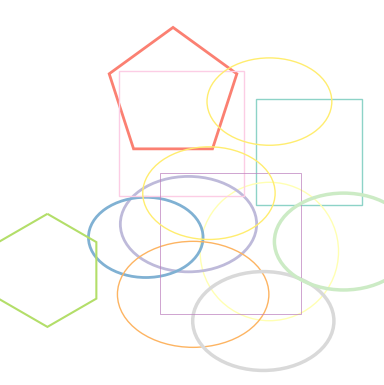[{"shape": "square", "thickness": 1, "radius": 0.69, "center": [0.803, 0.605]}, {"shape": "circle", "thickness": 1, "radius": 0.9, "center": [0.7, 0.347]}, {"shape": "oval", "thickness": 2, "radius": 0.89, "center": [0.49, 0.418]}, {"shape": "pentagon", "thickness": 2, "radius": 0.87, "center": [0.449, 0.754]}, {"shape": "oval", "thickness": 2, "radius": 0.74, "center": [0.379, 0.383]}, {"shape": "oval", "thickness": 1, "radius": 0.98, "center": [0.502, 0.235]}, {"shape": "hexagon", "thickness": 1.5, "radius": 0.73, "center": [0.123, 0.298]}, {"shape": "square", "thickness": 1, "radius": 0.81, "center": [0.472, 0.653]}, {"shape": "oval", "thickness": 2.5, "radius": 0.92, "center": [0.684, 0.166]}, {"shape": "square", "thickness": 0.5, "radius": 0.91, "center": [0.598, 0.368]}, {"shape": "oval", "thickness": 2.5, "radius": 0.9, "center": [0.892, 0.373]}, {"shape": "oval", "thickness": 1, "radius": 0.81, "center": [0.7, 0.736]}, {"shape": "oval", "thickness": 1, "radius": 0.86, "center": [0.543, 0.498]}]